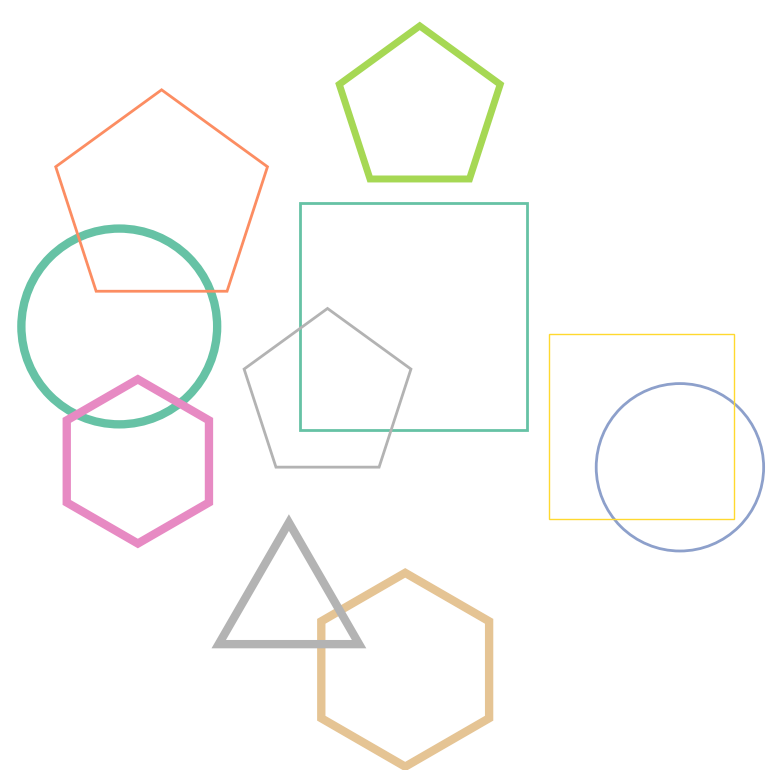[{"shape": "square", "thickness": 1, "radius": 0.74, "center": [0.537, 0.589]}, {"shape": "circle", "thickness": 3, "radius": 0.64, "center": [0.155, 0.576]}, {"shape": "pentagon", "thickness": 1, "radius": 0.72, "center": [0.21, 0.739]}, {"shape": "circle", "thickness": 1, "radius": 0.54, "center": [0.883, 0.393]}, {"shape": "hexagon", "thickness": 3, "radius": 0.53, "center": [0.179, 0.401]}, {"shape": "pentagon", "thickness": 2.5, "radius": 0.55, "center": [0.545, 0.856]}, {"shape": "square", "thickness": 0.5, "radius": 0.6, "center": [0.833, 0.446]}, {"shape": "hexagon", "thickness": 3, "radius": 0.63, "center": [0.526, 0.13]}, {"shape": "pentagon", "thickness": 1, "radius": 0.57, "center": [0.425, 0.485]}, {"shape": "triangle", "thickness": 3, "radius": 0.53, "center": [0.375, 0.216]}]